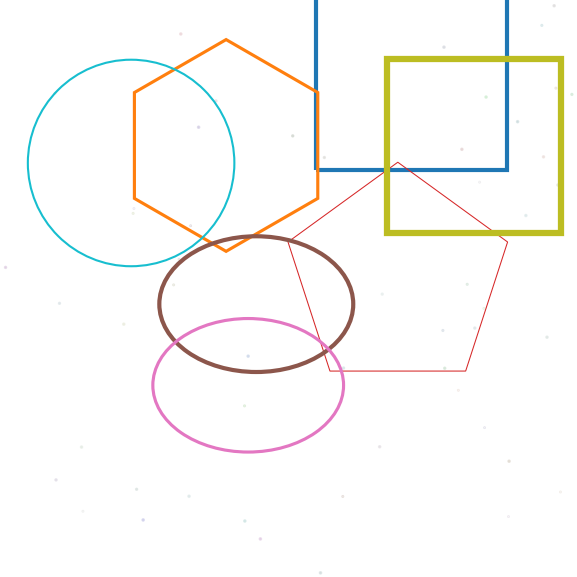[{"shape": "square", "thickness": 2, "radius": 0.82, "center": [0.712, 0.87]}, {"shape": "hexagon", "thickness": 1.5, "radius": 0.92, "center": [0.392, 0.747]}, {"shape": "pentagon", "thickness": 0.5, "radius": 1.0, "center": [0.689, 0.518]}, {"shape": "oval", "thickness": 2, "radius": 0.84, "center": [0.444, 0.472]}, {"shape": "oval", "thickness": 1.5, "radius": 0.83, "center": [0.43, 0.332]}, {"shape": "square", "thickness": 3, "radius": 0.75, "center": [0.821, 0.747]}, {"shape": "circle", "thickness": 1, "radius": 0.89, "center": [0.227, 0.717]}]